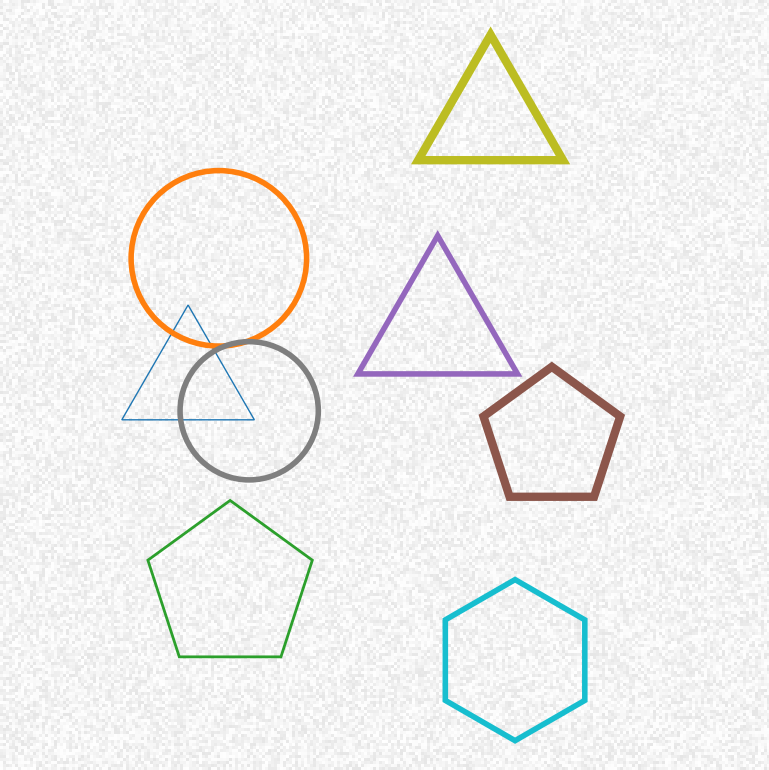[{"shape": "triangle", "thickness": 0.5, "radius": 0.5, "center": [0.244, 0.504]}, {"shape": "circle", "thickness": 2, "radius": 0.57, "center": [0.284, 0.664]}, {"shape": "pentagon", "thickness": 1, "radius": 0.56, "center": [0.299, 0.238]}, {"shape": "triangle", "thickness": 2, "radius": 0.6, "center": [0.568, 0.574]}, {"shape": "pentagon", "thickness": 3, "radius": 0.47, "center": [0.717, 0.43]}, {"shape": "circle", "thickness": 2, "radius": 0.45, "center": [0.324, 0.467]}, {"shape": "triangle", "thickness": 3, "radius": 0.54, "center": [0.637, 0.846]}, {"shape": "hexagon", "thickness": 2, "radius": 0.52, "center": [0.669, 0.143]}]